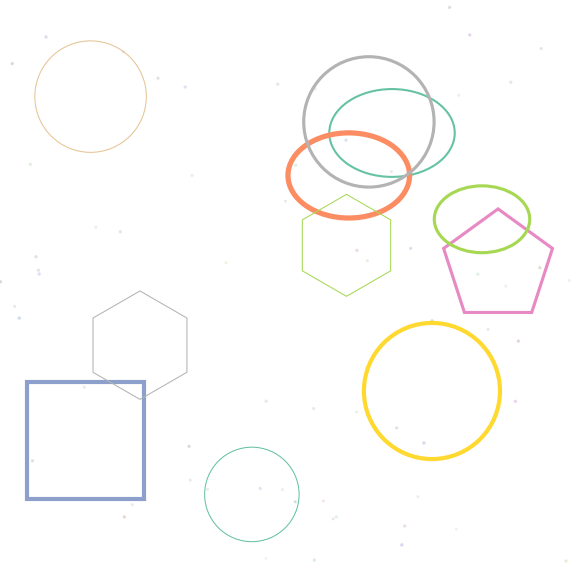[{"shape": "circle", "thickness": 0.5, "radius": 0.41, "center": [0.436, 0.143]}, {"shape": "oval", "thickness": 1, "radius": 0.54, "center": [0.679, 0.769]}, {"shape": "oval", "thickness": 2.5, "radius": 0.53, "center": [0.604, 0.695]}, {"shape": "square", "thickness": 2, "radius": 0.51, "center": [0.148, 0.237]}, {"shape": "pentagon", "thickness": 1.5, "radius": 0.5, "center": [0.862, 0.538]}, {"shape": "oval", "thickness": 1.5, "radius": 0.41, "center": [0.835, 0.619]}, {"shape": "hexagon", "thickness": 0.5, "radius": 0.44, "center": [0.6, 0.574]}, {"shape": "circle", "thickness": 2, "radius": 0.59, "center": [0.748, 0.322]}, {"shape": "circle", "thickness": 0.5, "radius": 0.48, "center": [0.157, 0.832]}, {"shape": "circle", "thickness": 1.5, "radius": 0.56, "center": [0.639, 0.788]}, {"shape": "hexagon", "thickness": 0.5, "radius": 0.47, "center": [0.242, 0.401]}]